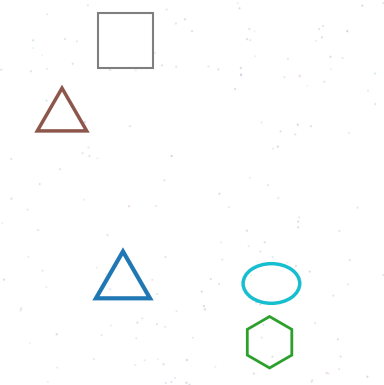[{"shape": "triangle", "thickness": 3, "radius": 0.41, "center": [0.319, 0.266]}, {"shape": "hexagon", "thickness": 2, "radius": 0.33, "center": [0.7, 0.111]}, {"shape": "triangle", "thickness": 2.5, "radius": 0.37, "center": [0.161, 0.697]}, {"shape": "square", "thickness": 1.5, "radius": 0.36, "center": [0.327, 0.895]}, {"shape": "oval", "thickness": 2.5, "radius": 0.37, "center": [0.705, 0.264]}]